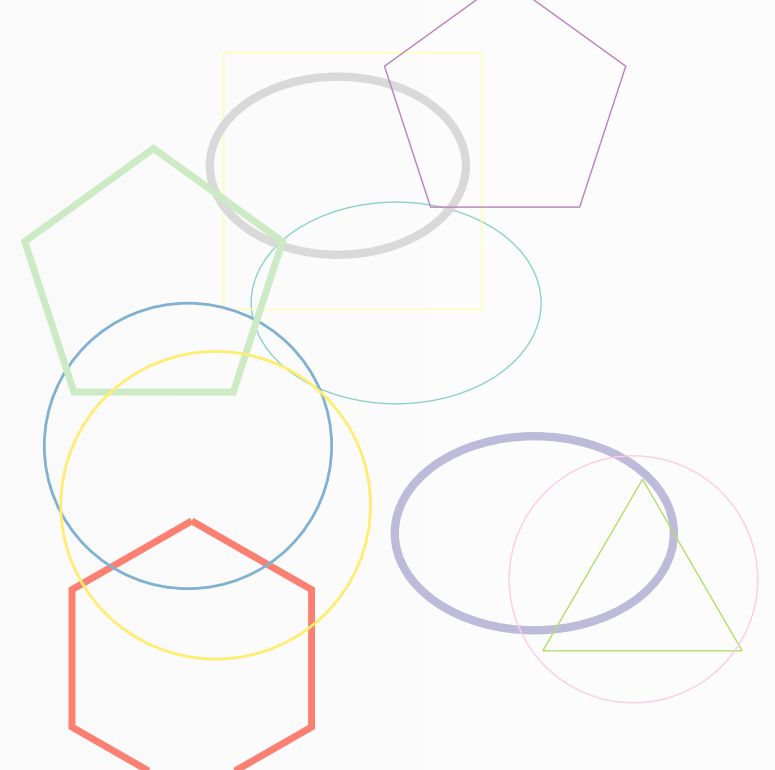[{"shape": "oval", "thickness": 0.5, "radius": 0.94, "center": [0.511, 0.607]}, {"shape": "square", "thickness": 0.5, "radius": 0.83, "center": [0.454, 0.765]}, {"shape": "oval", "thickness": 3, "radius": 0.9, "center": [0.689, 0.307]}, {"shape": "hexagon", "thickness": 2.5, "radius": 0.89, "center": [0.247, 0.145]}, {"shape": "circle", "thickness": 1, "radius": 0.93, "center": [0.243, 0.421]}, {"shape": "triangle", "thickness": 0.5, "radius": 0.74, "center": [0.829, 0.229]}, {"shape": "circle", "thickness": 0.5, "radius": 0.8, "center": [0.817, 0.248]}, {"shape": "oval", "thickness": 3, "radius": 0.83, "center": [0.436, 0.785]}, {"shape": "pentagon", "thickness": 0.5, "radius": 0.82, "center": [0.652, 0.863]}, {"shape": "pentagon", "thickness": 2.5, "radius": 0.87, "center": [0.198, 0.632]}, {"shape": "circle", "thickness": 1, "radius": 1.0, "center": [0.278, 0.344]}]